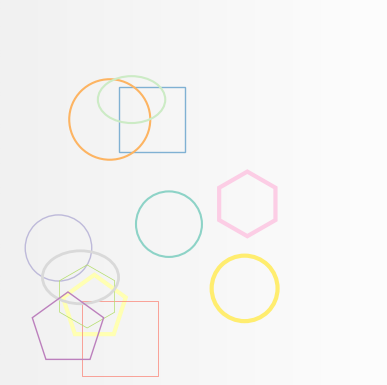[{"shape": "circle", "thickness": 1.5, "radius": 0.43, "center": [0.436, 0.418]}, {"shape": "pentagon", "thickness": 3, "radius": 0.43, "center": [0.243, 0.201]}, {"shape": "circle", "thickness": 1, "radius": 0.43, "center": [0.151, 0.356]}, {"shape": "square", "thickness": 0.5, "radius": 0.49, "center": [0.309, 0.12]}, {"shape": "square", "thickness": 1, "radius": 0.42, "center": [0.392, 0.689]}, {"shape": "circle", "thickness": 1.5, "radius": 0.52, "center": [0.283, 0.69]}, {"shape": "hexagon", "thickness": 0.5, "radius": 0.41, "center": [0.225, 0.23]}, {"shape": "hexagon", "thickness": 3, "radius": 0.42, "center": [0.638, 0.47]}, {"shape": "oval", "thickness": 2, "radius": 0.49, "center": [0.208, 0.28]}, {"shape": "pentagon", "thickness": 1, "radius": 0.48, "center": [0.175, 0.145]}, {"shape": "oval", "thickness": 1.5, "radius": 0.43, "center": [0.34, 0.741]}, {"shape": "circle", "thickness": 3, "radius": 0.43, "center": [0.631, 0.251]}]